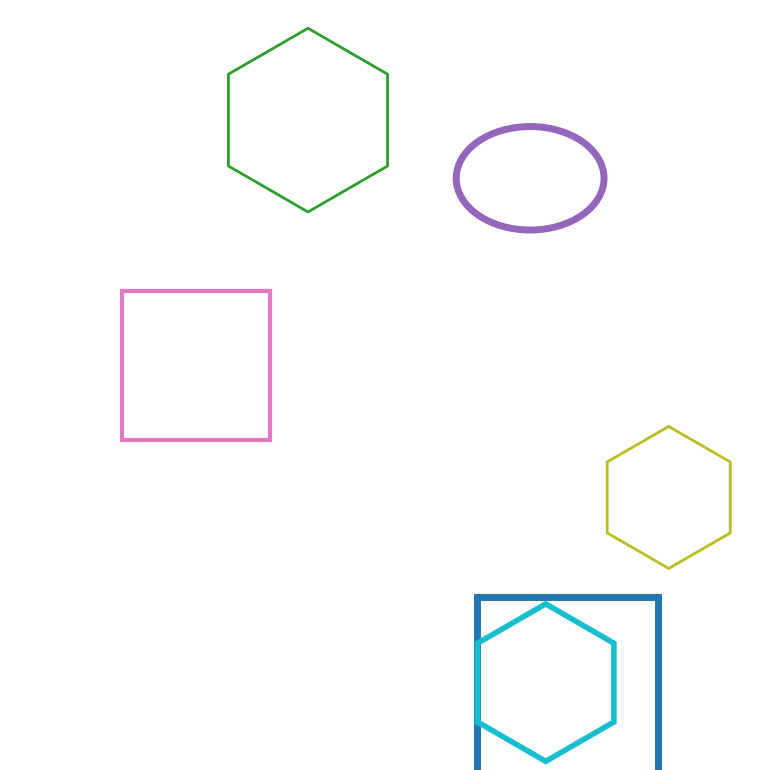[{"shape": "square", "thickness": 2.5, "radius": 0.59, "center": [0.736, 0.108]}, {"shape": "hexagon", "thickness": 1, "radius": 0.6, "center": [0.4, 0.844]}, {"shape": "oval", "thickness": 2.5, "radius": 0.48, "center": [0.688, 0.768]}, {"shape": "square", "thickness": 1.5, "radius": 0.48, "center": [0.254, 0.525]}, {"shape": "hexagon", "thickness": 1, "radius": 0.46, "center": [0.868, 0.354]}, {"shape": "hexagon", "thickness": 2, "radius": 0.51, "center": [0.709, 0.113]}]